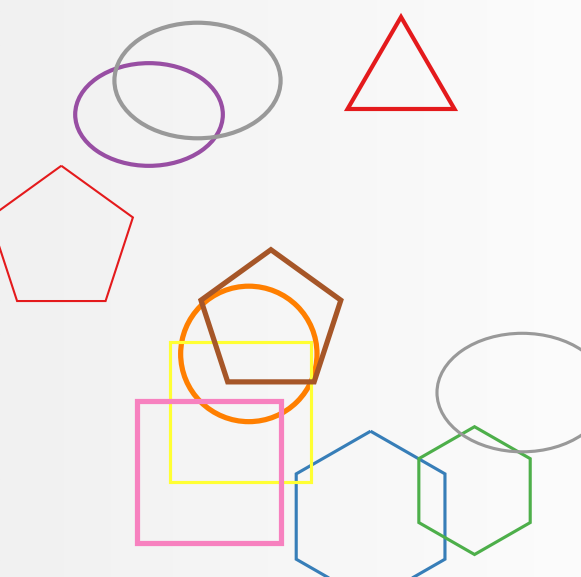[{"shape": "triangle", "thickness": 2, "radius": 0.53, "center": [0.69, 0.864]}, {"shape": "pentagon", "thickness": 1, "radius": 0.65, "center": [0.105, 0.583]}, {"shape": "hexagon", "thickness": 1.5, "radius": 0.74, "center": [0.638, 0.105]}, {"shape": "hexagon", "thickness": 1.5, "radius": 0.55, "center": [0.816, 0.15]}, {"shape": "oval", "thickness": 2, "radius": 0.64, "center": [0.256, 0.801]}, {"shape": "circle", "thickness": 2.5, "radius": 0.59, "center": [0.428, 0.386]}, {"shape": "square", "thickness": 1.5, "radius": 0.6, "center": [0.414, 0.286]}, {"shape": "pentagon", "thickness": 2.5, "radius": 0.63, "center": [0.466, 0.44]}, {"shape": "square", "thickness": 2.5, "radius": 0.62, "center": [0.36, 0.182]}, {"shape": "oval", "thickness": 2, "radius": 0.71, "center": [0.34, 0.86]}, {"shape": "oval", "thickness": 1.5, "radius": 0.73, "center": [0.898, 0.319]}]